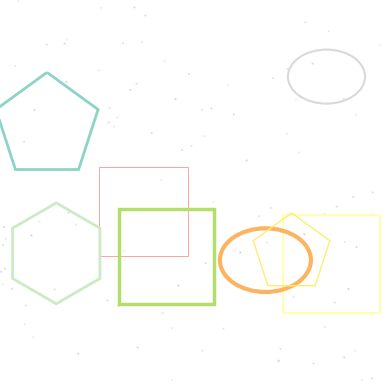[{"shape": "pentagon", "thickness": 2, "radius": 0.7, "center": [0.122, 0.673]}, {"shape": "square", "thickness": 1.5, "radius": 0.63, "center": [0.861, 0.315]}, {"shape": "square", "thickness": 0.5, "radius": 0.58, "center": [0.373, 0.45]}, {"shape": "oval", "thickness": 3, "radius": 0.59, "center": [0.689, 0.324]}, {"shape": "square", "thickness": 2.5, "radius": 0.62, "center": [0.431, 0.333]}, {"shape": "oval", "thickness": 1.5, "radius": 0.5, "center": [0.848, 0.801]}, {"shape": "hexagon", "thickness": 2, "radius": 0.65, "center": [0.146, 0.342]}, {"shape": "pentagon", "thickness": 1, "radius": 0.52, "center": [0.757, 0.343]}]